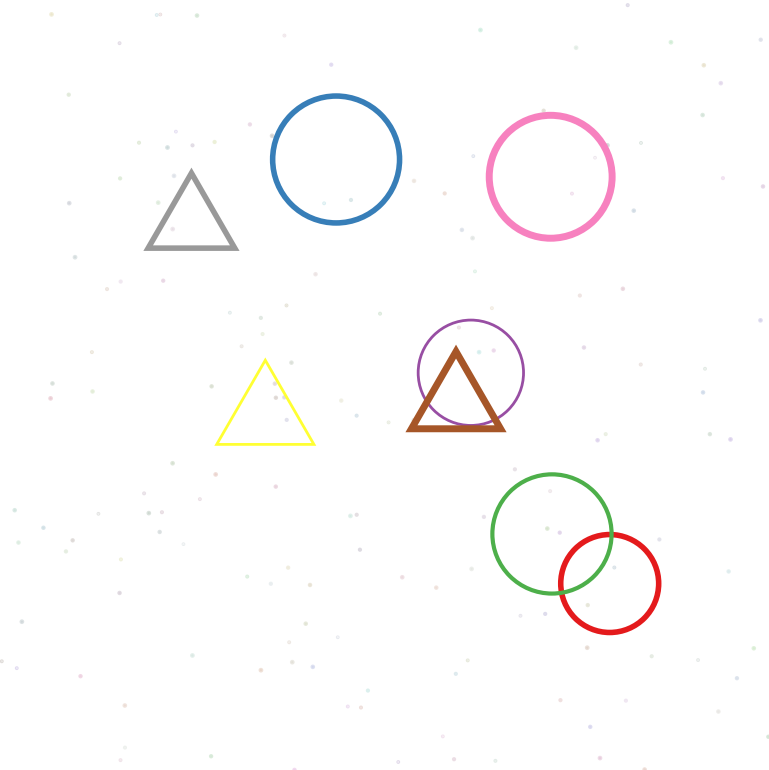[{"shape": "circle", "thickness": 2, "radius": 0.32, "center": [0.792, 0.242]}, {"shape": "circle", "thickness": 2, "radius": 0.41, "center": [0.437, 0.793]}, {"shape": "circle", "thickness": 1.5, "radius": 0.39, "center": [0.717, 0.307]}, {"shape": "circle", "thickness": 1, "radius": 0.34, "center": [0.611, 0.516]}, {"shape": "triangle", "thickness": 1, "radius": 0.36, "center": [0.345, 0.459]}, {"shape": "triangle", "thickness": 2.5, "radius": 0.33, "center": [0.592, 0.477]}, {"shape": "circle", "thickness": 2.5, "radius": 0.4, "center": [0.715, 0.77]}, {"shape": "triangle", "thickness": 2, "radius": 0.32, "center": [0.249, 0.71]}]